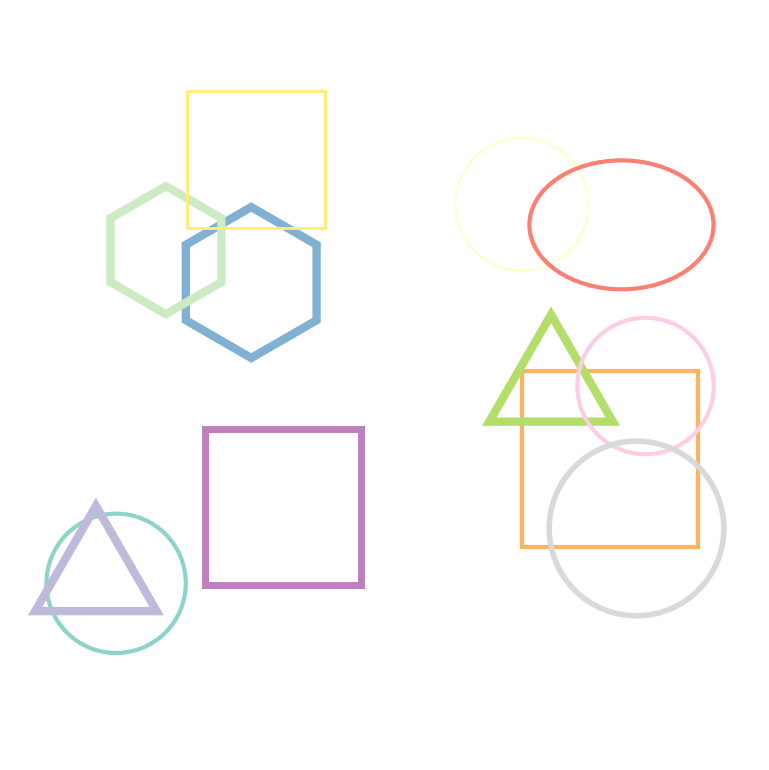[{"shape": "circle", "thickness": 1.5, "radius": 0.45, "center": [0.151, 0.242]}, {"shape": "circle", "thickness": 0.5, "radius": 0.43, "center": [0.678, 0.735]}, {"shape": "triangle", "thickness": 3, "radius": 0.46, "center": [0.125, 0.252]}, {"shape": "oval", "thickness": 1.5, "radius": 0.6, "center": [0.807, 0.708]}, {"shape": "hexagon", "thickness": 3, "radius": 0.49, "center": [0.326, 0.633]}, {"shape": "square", "thickness": 1.5, "radius": 0.57, "center": [0.792, 0.404]}, {"shape": "triangle", "thickness": 3, "radius": 0.46, "center": [0.716, 0.499]}, {"shape": "circle", "thickness": 1.5, "radius": 0.44, "center": [0.838, 0.499]}, {"shape": "circle", "thickness": 2, "radius": 0.57, "center": [0.827, 0.314]}, {"shape": "square", "thickness": 2.5, "radius": 0.51, "center": [0.368, 0.341]}, {"shape": "hexagon", "thickness": 3, "radius": 0.42, "center": [0.215, 0.675]}, {"shape": "square", "thickness": 1, "radius": 0.45, "center": [0.332, 0.793]}]